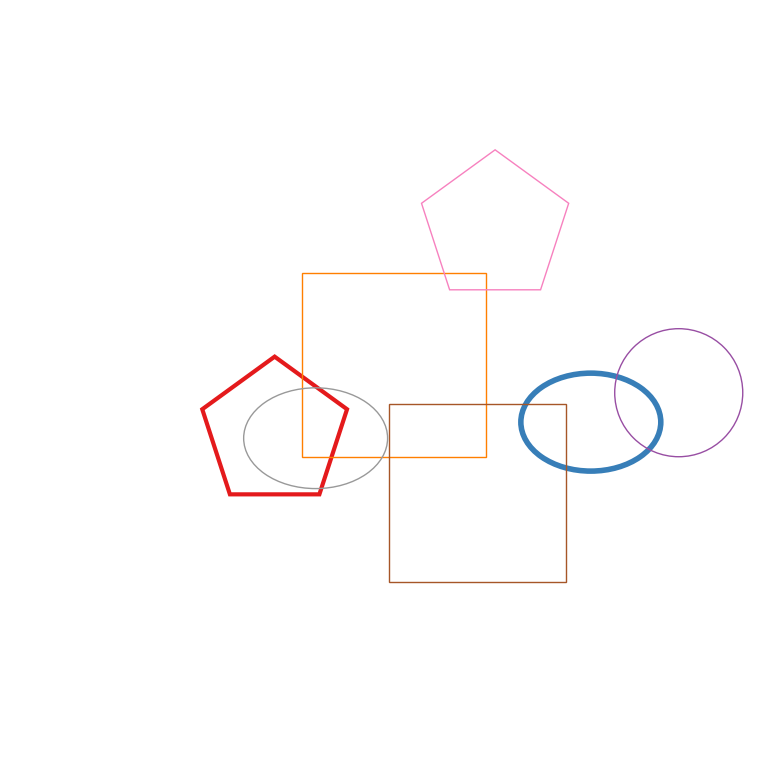[{"shape": "pentagon", "thickness": 1.5, "radius": 0.49, "center": [0.357, 0.438]}, {"shape": "oval", "thickness": 2, "radius": 0.45, "center": [0.767, 0.452]}, {"shape": "circle", "thickness": 0.5, "radius": 0.42, "center": [0.881, 0.49]}, {"shape": "square", "thickness": 0.5, "radius": 0.6, "center": [0.512, 0.526]}, {"shape": "square", "thickness": 0.5, "radius": 0.58, "center": [0.62, 0.36]}, {"shape": "pentagon", "thickness": 0.5, "radius": 0.5, "center": [0.643, 0.705]}, {"shape": "oval", "thickness": 0.5, "radius": 0.47, "center": [0.41, 0.431]}]